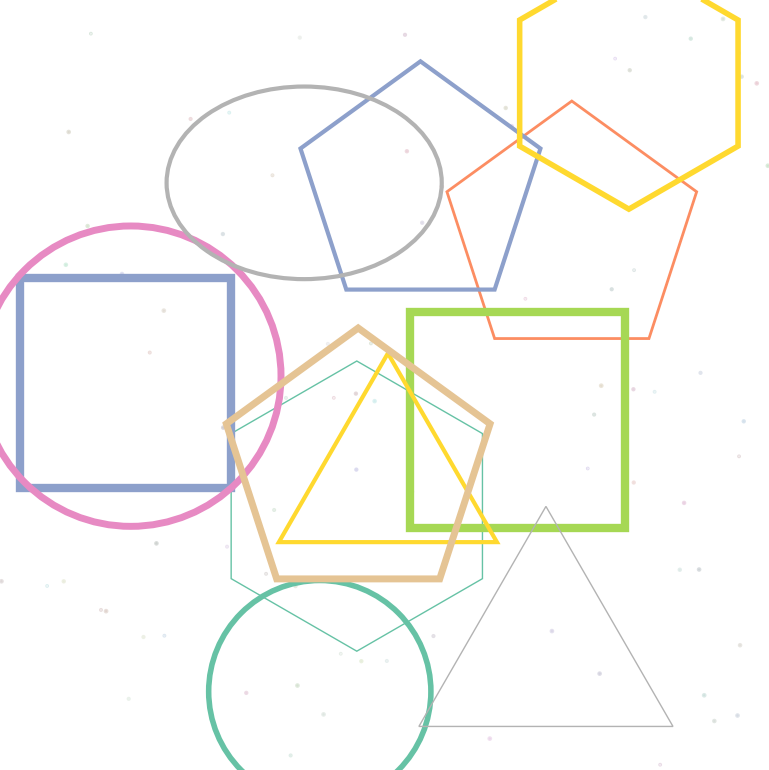[{"shape": "circle", "thickness": 2, "radius": 0.72, "center": [0.415, 0.102]}, {"shape": "hexagon", "thickness": 0.5, "radius": 0.94, "center": [0.463, 0.343]}, {"shape": "pentagon", "thickness": 1, "radius": 0.85, "center": [0.743, 0.698]}, {"shape": "square", "thickness": 3, "radius": 0.68, "center": [0.163, 0.503]}, {"shape": "pentagon", "thickness": 1.5, "radius": 0.82, "center": [0.546, 0.756]}, {"shape": "circle", "thickness": 2.5, "radius": 0.98, "center": [0.17, 0.511]}, {"shape": "square", "thickness": 3, "radius": 0.7, "center": [0.672, 0.455]}, {"shape": "hexagon", "thickness": 2, "radius": 0.82, "center": [0.817, 0.892]}, {"shape": "triangle", "thickness": 1.5, "radius": 0.82, "center": [0.504, 0.378]}, {"shape": "pentagon", "thickness": 2.5, "radius": 0.9, "center": [0.465, 0.394]}, {"shape": "triangle", "thickness": 0.5, "radius": 0.95, "center": [0.709, 0.152]}, {"shape": "oval", "thickness": 1.5, "radius": 0.89, "center": [0.395, 0.763]}]